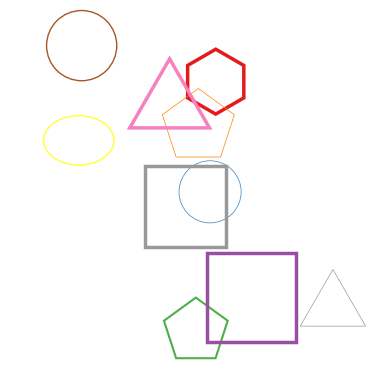[{"shape": "hexagon", "thickness": 2.5, "radius": 0.42, "center": [0.56, 0.788]}, {"shape": "circle", "thickness": 0.5, "radius": 0.4, "center": [0.546, 0.502]}, {"shape": "pentagon", "thickness": 1.5, "radius": 0.44, "center": [0.509, 0.14]}, {"shape": "square", "thickness": 2.5, "radius": 0.58, "center": [0.654, 0.228]}, {"shape": "pentagon", "thickness": 0.5, "radius": 0.49, "center": [0.515, 0.672]}, {"shape": "oval", "thickness": 1, "radius": 0.46, "center": [0.205, 0.635]}, {"shape": "circle", "thickness": 1, "radius": 0.46, "center": [0.212, 0.881]}, {"shape": "triangle", "thickness": 2.5, "radius": 0.6, "center": [0.441, 0.728]}, {"shape": "triangle", "thickness": 0.5, "radius": 0.49, "center": [0.865, 0.202]}, {"shape": "square", "thickness": 2.5, "radius": 0.52, "center": [0.482, 0.463]}]